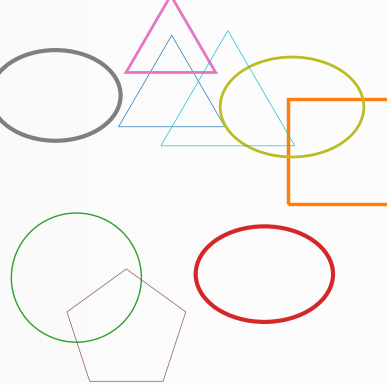[{"shape": "triangle", "thickness": 0.5, "radius": 0.79, "center": [0.443, 0.75]}, {"shape": "square", "thickness": 2.5, "radius": 0.68, "center": [0.88, 0.606]}, {"shape": "circle", "thickness": 1, "radius": 0.84, "center": [0.197, 0.279]}, {"shape": "oval", "thickness": 3, "radius": 0.89, "center": [0.682, 0.288]}, {"shape": "pentagon", "thickness": 0.5, "radius": 0.81, "center": [0.326, 0.14]}, {"shape": "triangle", "thickness": 2, "radius": 0.67, "center": [0.441, 0.879]}, {"shape": "oval", "thickness": 3, "radius": 0.84, "center": [0.143, 0.752]}, {"shape": "oval", "thickness": 2, "radius": 0.93, "center": [0.754, 0.722]}, {"shape": "triangle", "thickness": 0.5, "radius": 1.0, "center": [0.588, 0.721]}]